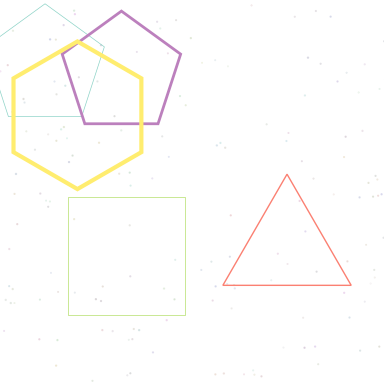[{"shape": "pentagon", "thickness": 0.5, "radius": 0.81, "center": [0.117, 0.828]}, {"shape": "triangle", "thickness": 1, "radius": 0.96, "center": [0.746, 0.355]}, {"shape": "square", "thickness": 0.5, "radius": 0.76, "center": [0.328, 0.335]}, {"shape": "pentagon", "thickness": 2, "radius": 0.81, "center": [0.315, 0.809]}, {"shape": "hexagon", "thickness": 3, "radius": 0.96, "center": [0.201, 0.701]}]